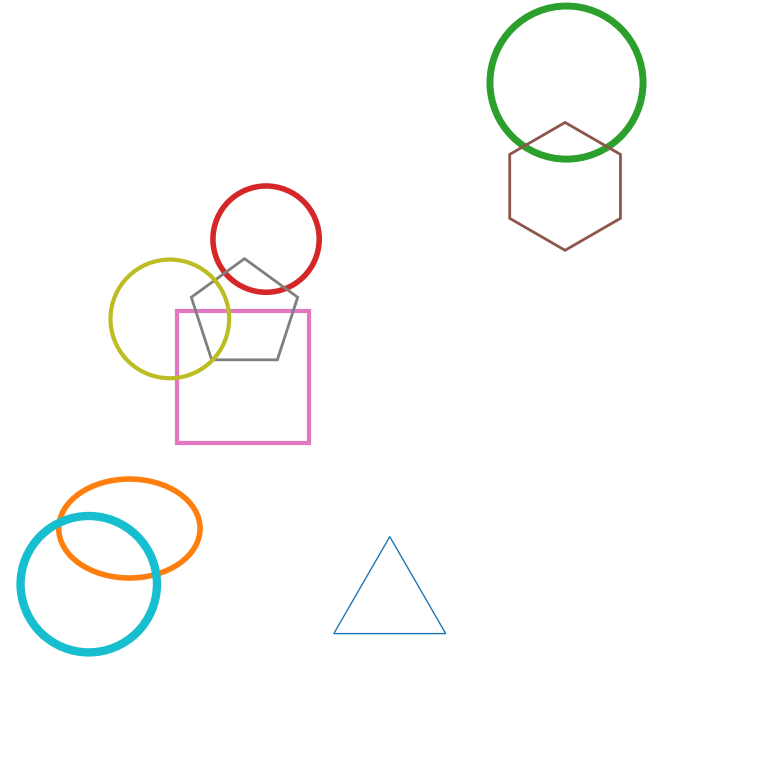[{"shape": "triangle", "thickness": 0.5, "radius": 0.42, "center": [0.506, 0.219]}, {"shape": "oval", "thickness": 2, "radius": 0.46, "center": [0.168, 0.314]}, {"shape": "circle", "thickness": 2.5, "radius": 0.5, "center": [0.736, 0.893]}, {"shape": "circle", "thickness": 2, "radius": 0.35, "center": [0.346, 0.689]}, {"shape": "hexagon", "thickness": 1, "radius": 0.42, "center": [0.734, 0.758]}, {"shape": "square", "thickness": 1.5, "radius": 0.43, "center": [0.316, 0.51]}, {"shape": "pentagon", "thickness": 1, "radius": 0.36, "center": [0.318, 0.591]}, {"shape": "circle", "thickness": 1.5, "radius": 0.39, "center": [0.221, 0.586]}, {"shape": "circle", "thickness": 3, "radius": 0.44, "center": [0.115, 0.241]}]